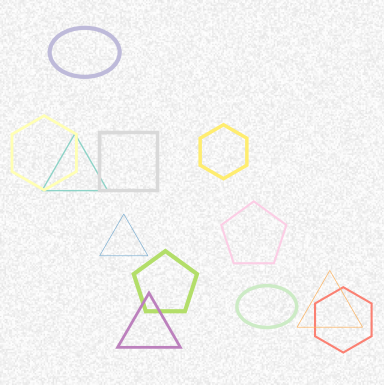[{"shape": "triangle", "thickness": 1, "radius": 0.49, "center": [0.194, 0.554]}, {"shape": "hexagon", "thickness": 2, "radius": 0.48, "center": [0.115, 0.603]}, {"shape": "oval", "thickness": 3, "radius": 0.45, "center": [0.22, 0.864]}, {"shape": "hexagon", "thickness": 1.5, "radius": 0.42, "center": [0.892, 0.169]}, {"shape": "triangle", "thickness": 0.5, "radius": 0.36, "center": [0.321, 0.372]}, {"shape": "triangle", "thickness": 0.5, "radius": 0.49, "center": [0.857, 0.199]}, {"shape": "pentagon", "thickness": 3, "radius": 0.43, "center": [0.43, 0.261]}, {"shape": "pentagon", "thickness": 1.5, "radius": 0.44, "center": [0.659, 0.388]}, {"shape": "square", "thickness": 2.5, "radius": 0.38, "center": [0.332, 0.582]}, {"shape": "triangle", "thickness": 2, "radius": 0.47, "center": [0.387, 0.145]}, {"shape": "oval", "thickness": 2.5, "radius": 0.39, "center": [0.693, 0.204]}, {"shape": "hexagon", "thickness": 2.5, "radius": 0.35, "center": [0.581, 0.606]}]